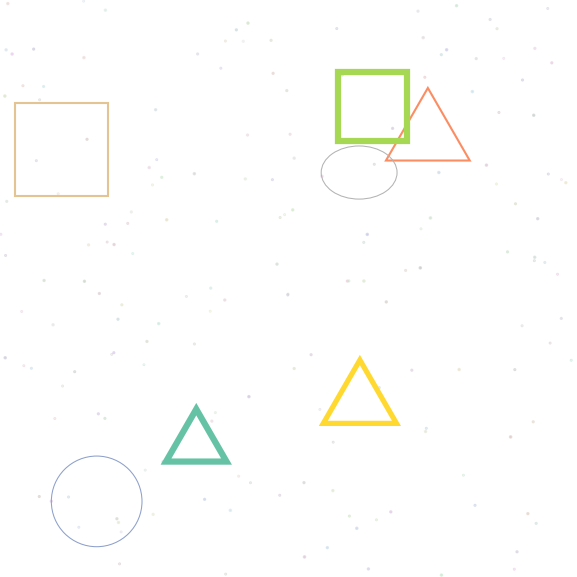[{"shape": "triangle", "thickness": 3, "radius": 0.3, "center": [0.34, 0.23]}, {"shape": "triangle", "thickness": 1, "radius": 0.42, "center": [0.741, 0.763]}, {"shape": "circle", "thickness": 0.5, "radius": 0.39, "center": [0.167, 0.131]}, {"shape": "square", "thickness": 3, "radius": 0.3, "center": [0.645, 0.815]}, {"shape": "triangle", "thickness": 2.5, "radius": 0.37, "center": [0.623, 0.303]}, {"shape": "square", "thickness": 1, "radius": 0.4, "center": [0.107, 0.741]}, {"shape": "oval", "thickness": 0.5, "radius": 0.33, "center": [0.622, 0.7]}]